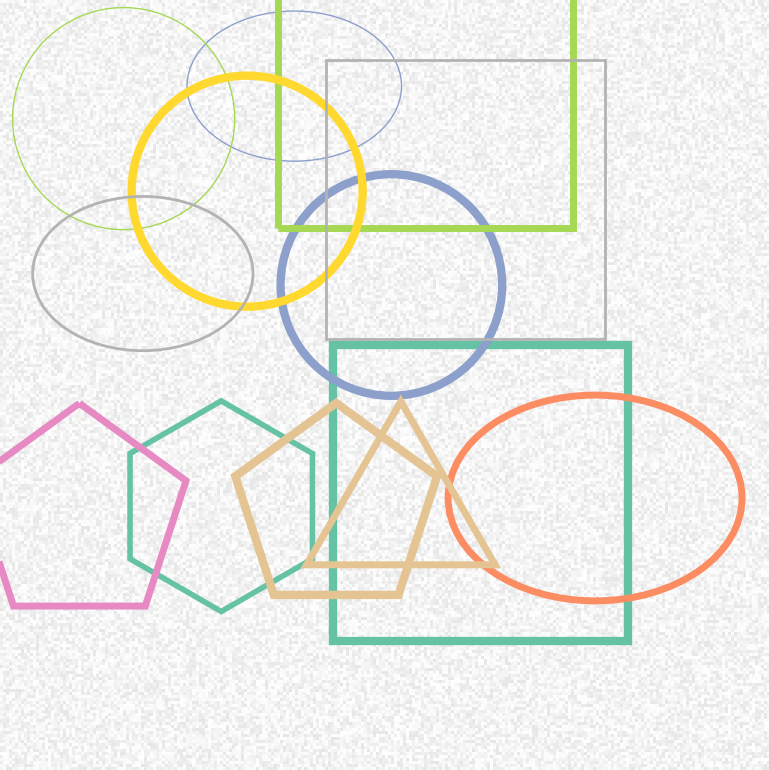[{"shape": "square", "thickness": 3, "radius": 0.96, "center": [0.624, 0.36]}, {"shape": "hexagon", "thickness": 2, "radius": 0.68, "center": [0.287, 0.343]}, {"shape": "oval", "thickness": 2.5, "radius": 0.95, "center": [0.773, 0.353]}, {"shape": "circle", "thickness": 3, "radius": 0.72, "center": [0.508, 0.63]}, {"shape": "oval", "thickness": 0.5, "radius": 0.7, "center": [0.382, 0.888]}, {"shape": "pentagon", "thickness": 2.5, "radius": 0.73, "center": [0.103, 0.331]}, {"shape": "circle", "thickness": 0.5, "radius": 0.72, "center": [0.161, 0.846]}, {"shape": "square", "thickness": 2.5, "radius": 0.96, "center": [0.553, 0.896]}, {"shape": "circle", "thickness": 3, "radius": 0.75, "center": [0.321, 0.752]}, {"shape": "triangle", "thickness": 2.5, "radius": 0.71, "center": [0.521, 0.337]}, {"shape": "pentagon", "thickness": 3, "radius": 0.69, "center": [0.437, 0.339]}, {"shape": "oval", "thickness": 1, "radius": 0.72, "center": [0.185, 0.645]}, {"shape": "square", "thickness": 1, "radius": 0.91, "center": [0.605, 0.741]}]